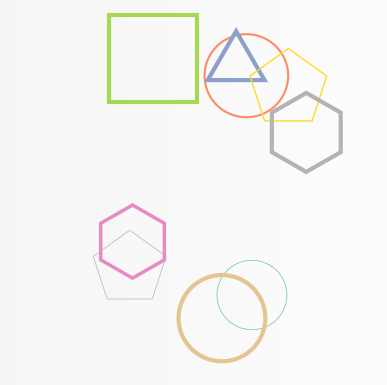[{"shape": "circle", "thickness": 0.5, "radius": 0.45, "center": [0.65, 0.234]}, {"shape": "circle", "thickness": 1.5, "radius": 0.54, "center": [0.636, 0.803]}, {"shape": "triangle", "thickness": 3, "radius": 0.42, "center": [0.609, 0.834]}, {"shape": "hexagon", "thickness": 2.5, "radius": 0.47, "center": [0.342, 0.373]}, {"shape": "square", "thickness": 3, "radius": 0.57, "center": [0.395, 0.848]}, {"shape": "pentagon", "thickness": 1, "radius": 0.52, "center": [0.744, 0.77]}, {"shape": "circle", "thickness": 3, "radius": 0.56, "center": [0.573, 0.174]}, {"shape": "pentagon", "thickness": 0.5, "radius": 0.49, "center": [0.335, 0.303]}, {"shape": "hexagon", "thickness": 3, "radius": 0.51, "center": [0.79, 0.656]}]